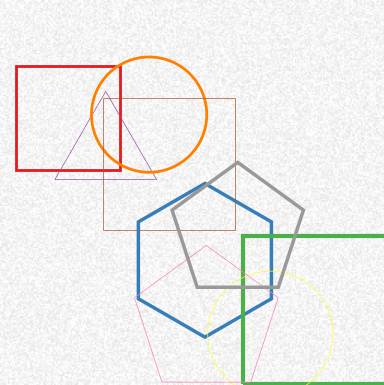[{"shape": "square", "thickness": 2, "radius": 0.67, "center": [0.176, 0.693]}, {"shape": "hexagon", "thickness": 2.5, "radius": 1.0, "center": [0.532, 0.324]}, {"shape": "square", "thickness": 3, "radius": 0.96, "center": [0.824, 0.196]}, {"shape": "triangle", "thickness": 0.5, "radius": 0.76, "center": [0.275, 0.61]}, {"shape": "circle", "thickness": 2, "radius": 0.75, "center": [0.387, 0.702]}, {"shape": "circle", "thickness": 0.5, "radius": 0.81, "center": [0.702, 0.133]}, {"shape": "square", "thickness": 0.5, "radius": 0.86, "center": [0.439, 0.575]}, {"shape": "pentagon", "thickness": 0.5, "radius": 0.98, "center": [0.536, 0.166]}, {"shape": "pentagon", "thickness": 2.5, "radius": 0.9, "center": [0.618, 0.399]}]